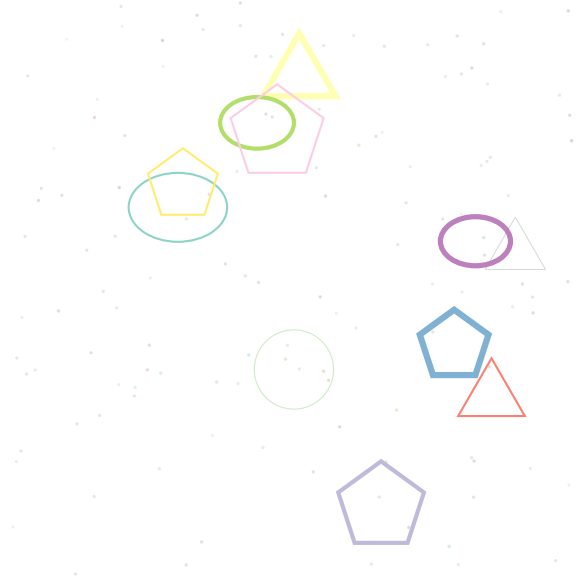[{"shape": "oval", "thickness": 1, "radius": 0.43, "center": [0.308, 0.64]}, {"shape": "triangle", "thickness": 3, "radius": 0.36, "center": [0.518, 0.869]}, {"shape": "pentagon", "thickness": 2, "radius": 0.39, "center": [0.66, 0.122]}, {"shape": "triangle", "thickness": 1, "radius": 0.33, "center": [0.851, 0.312]}, {"shape": "pentagon", "thickness": 3, "radius": 0.31, "center": [0.786, 0.4]}, {"shape": "oval", "thickness": 2, "radius": 0.32, "center": [0.445, 0.786]}, {"shape": "pentagon", "thickness": 1, "radius": 0.42, "center": [0.48, 0.768]}, {"shape": "triangle", "thickness": 0.5, "radius": 0.3, "center": [0.892, 0.563]}, {"shape": "oval", "thickness": 2.5, "radius": 0.3, "center": [0.823, 0.581]}, {"shape": "circle", "thickness": 0.5, "radius": 0.34, "center": [0.509, 0.359]}, {"shape": "pentagon", "thickness": 1, "radius": 0.32, "center": [0.317, 0.679]}]